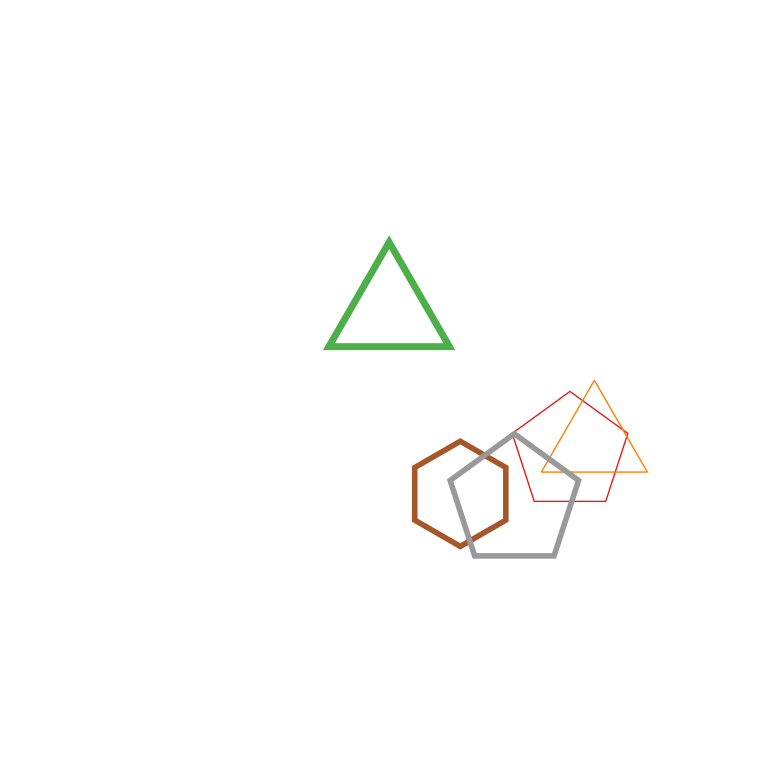[{"shape": "pentagon", "thickness": 0.5, "radius": 0.39, "center": [0.74, 0.413]}, {"shape": "triangle", "thickness": 2.5, "radius": 0.45, "center": [0.505, 0.595]}, {"shape": "triangle", "thickness": 0.5, "radius": 0.4, "center": [0.772, 0.427]}, {"shape": "hexagon", "thickness": 2, "radius": 0.34, "center": [0.598, 0.359]}, {"shape": "pentagon", "thickness": 2, "radius": 0.44, "center": [0.668, 0.349]}]